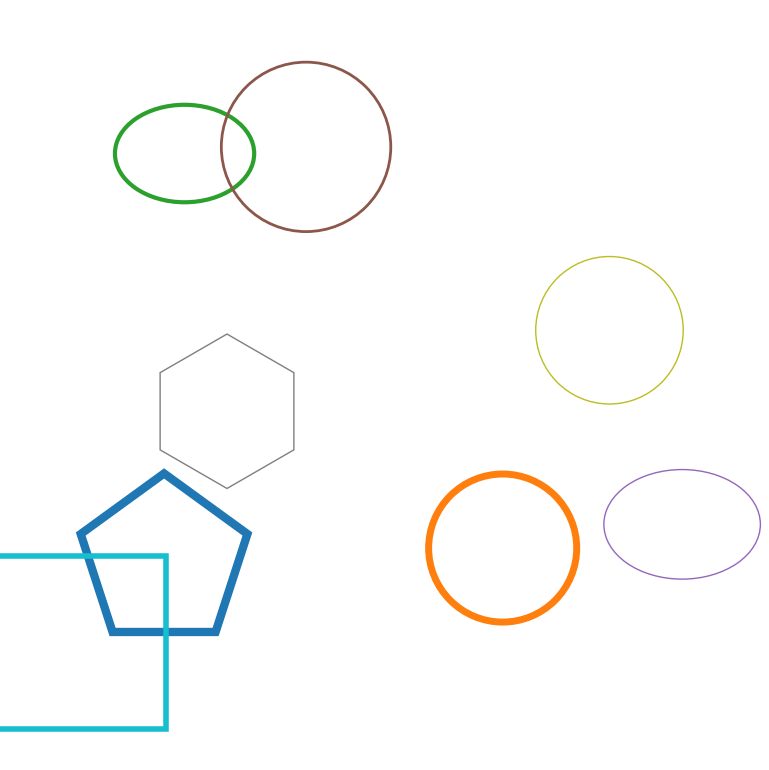[{"shape": "pentagon", "thickness": 3, "radius": 0.57, "center": [0.213, 0.271]}, {"shape": "circle", "thickness": 2.5, "radius": 0.48, "center": [0.653, 0.288]}, {"shape": "oval", "thickness": 1.5, "radius": 0.45, "center": [0.24, 0.801]}, {"shape": "oval", "thickness": 0.5, "radius": 0.51, "center": [0.886, 0.319]}, {"shape": "circle", "thickness": 1, "radius": 0.55, "center": [0.397, 0.809]}, {"shape": "hexagon", "thickness": 0.5, "radius": 0.5, "center": [0.295, 0.466]}, {"shape": "circle", "thickness": 0.5, "radius": 0.48, "center": [0.792, 0.571]}, {"shape": "square", "thickness": 2, "radius": 0.56, "center": [0.104, 0.166]}]